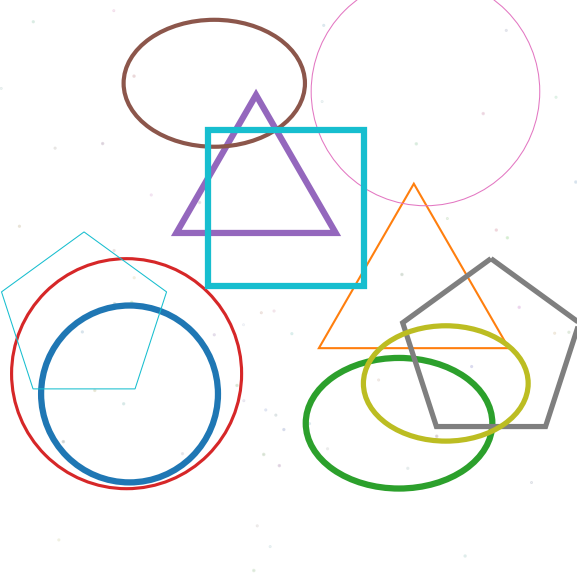[{"shape": "circle", "thickness": 3, "radius": 0.77, "center": [0.224, 0.317]}, {"shape": "triangle", "thickness": 1, "radius": 0.95, "center": [0.717, 0.491]}, {"shape": "oval", "thickness": 3, "radius": 0.81, "center": [0.691, 0.266]}, {"shape": "circle", "thickness": 1.5, "radius": 1.0, "center": [0.219, 0.352]}, {"shape": "triangle", "thickness": 3, "radius": 0.8, "center": [0.443, 0.675]}, {"shape": "oval", "thickness": 2, "radius": 0.79, "center": [0.371, 0.855]}, {"shape": "circle", "thickness": 0.5, "radius": 0.99, "center": [0.737, 0.841]}, {"shape": "pentagon", "thickness": 2.5, "radius": 0.8, "center": [0.85, 0.391]}, {"shape": "oval", "thickness": 2.5, "radius": 0.71, "center": [0.772, 0.335]}, {"shape": "square", "thickness": 3, "radius": 0.68, "center": [0.495, 0.64]}, {"shape": "pentagon", "thickness": 0.5, "radius": 0.75, "center": [0.146, 0.447]}]